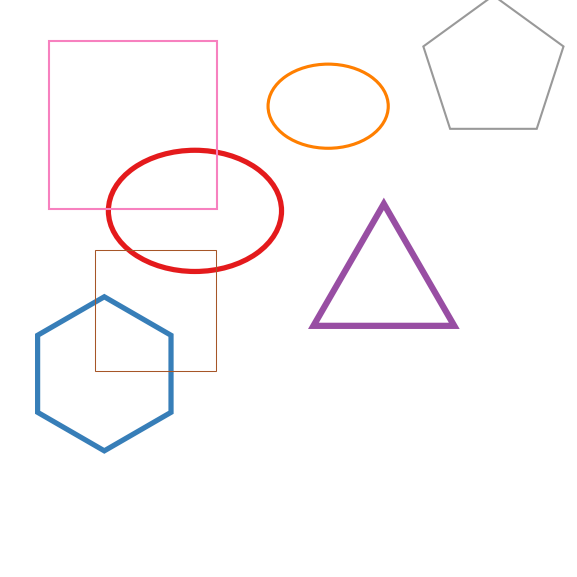[{"shape": "oval", "thickness": 2.5, "radius": 0.75, "center": [0.338, 0.634]}, {"shape": "hexagon", "thickness": 2.5, "radius": 0.67, "center": [0.181, 0.352]}, {"shape": "triangle", "thickness": 3, "radius": 0.7, "center": [0.665, 0.505]}, {"shape": "oval", "thickness": 1.5, "radius": 0.52, "center": [0.568, 0.815]}, {"shape": "square", "thickness": 0.5, "radius": 0.53, "center": [0.269, 0.461]}, {"shape": "square", "thickness": 1, "radius": 0.73, "center": [0.23, 0.783]}, {"shape": "pentagon", "thickness": 1, "radius": 0.64, "center": [0.854, 0.879]}]